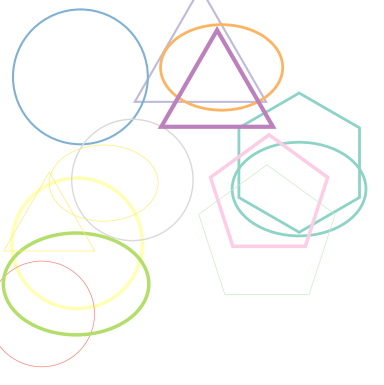[{"shape": "hexagon", "thickness": 2, "radius": 0.9, "center": [0.777, 0.577]}, {"shape": "oval", "thickness": 2, "radius": 0.87, "center": [0.777, 0.509]}, {"shape": "circle", "thickness": 2.5, "radius": 0.85, "center": [0.2, 0.368]}, {"shape": "triangle", "thickness": 1.5, "radius": 0.98, "center": [0.521, 0.834]}, {"shape": "circle", "thickness": 0.5, "radius": 0.69, "center": [0.108, 0.185]}, {"shape": "circle", "thickness": 1.5, "radius": 0.88, "center": [0.209, 0.8]}, {"shape": "oval", "thickness": 2, "radius": 0.79, "center": [0.576, 0.825]}, {"shape": "oval", "thickness": 2.5, "radius": 0.94, "center": [0.198, 0.263]}, {"shape": "pentagon", "thickness": 2.5, "radius": 0.8, "center": [0.699, 0.49]}, {"shape": "circle", "thickness": 1, "radius": 0.79, "center": [0.344, 0.533]}, {"shape": "triangle", "thickness": 3, "radius": 0.84, "center": [0.564, 0.754]}, {"shape": "pentagon", "thickness": 0.5, "radius": 0.93, "center": [0.693, 0.386]}, {"shape": "oval", "thickness": 0.5, "radius": 0.71, "center": [0.269, 0.524]}, {"shape": "triangle", "thickness": 0.5, "radius": 0.68, "center": [0.128, 0.416]}]